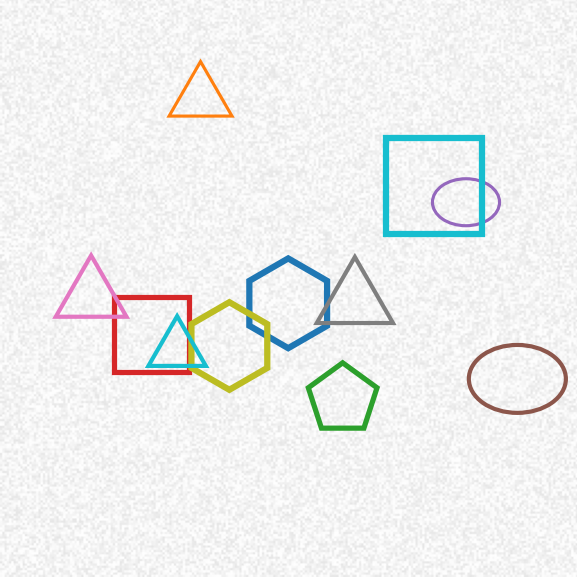[{"shape": "hexagon", "thickness": 3, "radius": 0.39, "center": [0.499, 0.474]}, {"shape": "triangle", "thickness": 1.5, "radius": 0.31, "center": [0.347, 0.83]}, {"shape": "pentagon", "thickness": 2.5, "radius": 0.31, "center": [0.593, 0.308]}, {"shape": "square", "thickness": 2.5, "radius": 0.33, "center": [0.262, 0.42]}, {"shape": "oval", "thickness": 1.5, "radius": 0.29, "center": [0.807, 0.649]}, {"shape": "oval", "thickness": 2, "radius": 0.42, "center": [0.896, 0.343]}, {"shape": "triangle", "thickness": 2, "radius": 0.35, "center": [0.158, 0.486]}, {"shape": "triangle", "thickness": 2, "radius": 0.38, "center": [0.614, 0.478]}, {"shape": "hexagon", "thickness": 3, "radius": 0.38, "center": [0.397, 0.4]}, {"shape": "triangle", "thickness": 2, "radius": 0.29, "center": [0.307, 0.394]}, {"shape": "square", "thickness": 3, "radius": 0.42, "center": [0.752, 0.677]}]